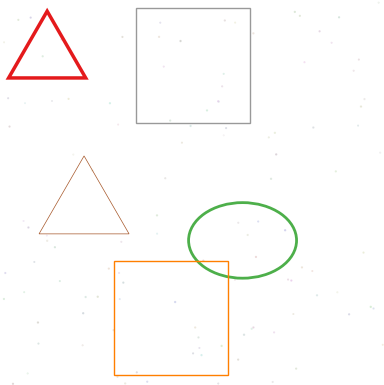[{"shape": "triangle", "thickness": 2.5, "radius": 0.58, "center": [0.122, 0.855]}, {"shape": "oval", "thickness": 2, "radius": 0.7, "center": [0.63, 0.376]}, {"shape": "square", "thickness": 1, "radius": 0.74, "center": [0.444, 0.173]}, {"shape": "triangle", "thickness": 0.5, "radius": 0.67, "center": [0.218, 0.46]}, {"shape": "square", "thickness": 1, "radius": 0.74, "center": [0.502, 0.83]}]